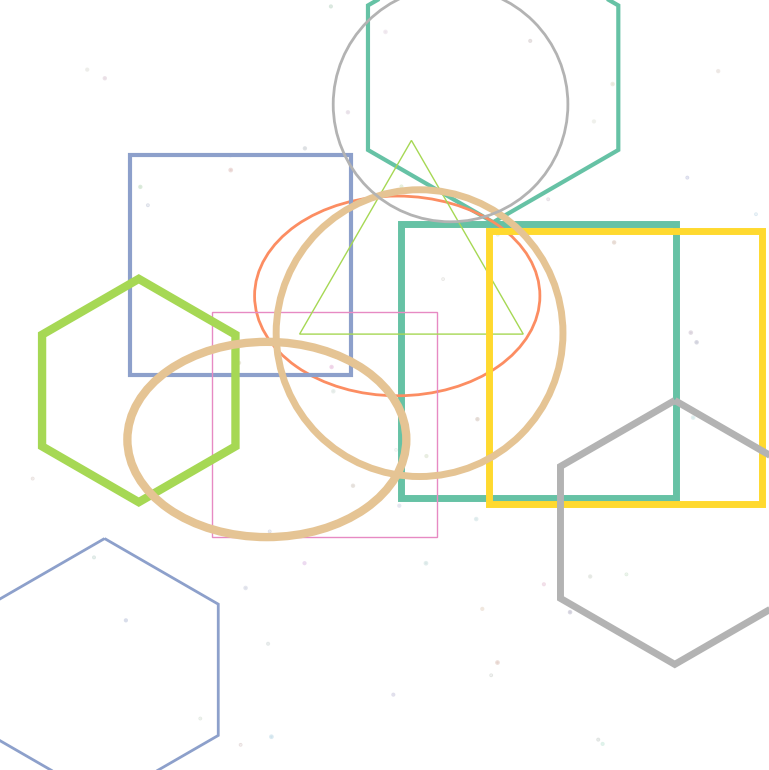[{"shape": "hexagon", "thickness": 1.5, "radius": 0.94, "center": [0.64, 0.899]}, {"shape": "square", "thickness": 2.5, "radius": 0.89, "center": [0.699, 0.532]}, {"shape": "oval", "thickness": 1, "radius": 0.93, "center": [0.516, 0.616]}, {"shape": "square", "thickness": 1.5, "radius": 0.72, "center": [0.312, 0.656]}, {"shape": "hexagon", "thickness": 1, "radius": 0.85, "center": [0.136, 0.13]}, {"shape": "square", "thickness": 0.5, "radius": 0.73, "center": [0.421, 0.449]}, {"shape": "triangle", "thickness": 0.5, "radius": 0.84, "center": [0.534, 0.65]}, {"shape": "hexagon", "thickness": 3, "radius": 0.73, "center": [0.18, 0.493]}, {"shape": "square", "thickness": 2.5, "radius": 0.89, "center": [0.812, 0.522]}, {"shape": "circle", "thickness": 2.5, "radius": 0.93, "center": [0.545, 0.567]}, {"shape": "oval", "thickness": 3, "radius": 0.91, "center": [0.347, 0.429]}, {"shape": "hexagon", "thickness": 2.5, "radius": 0.86, "center": [0.876, 0.309]}, {"shape": "circle", "thickness": 1, "radius": 0.76, "center": [0.585, 0.864]}]